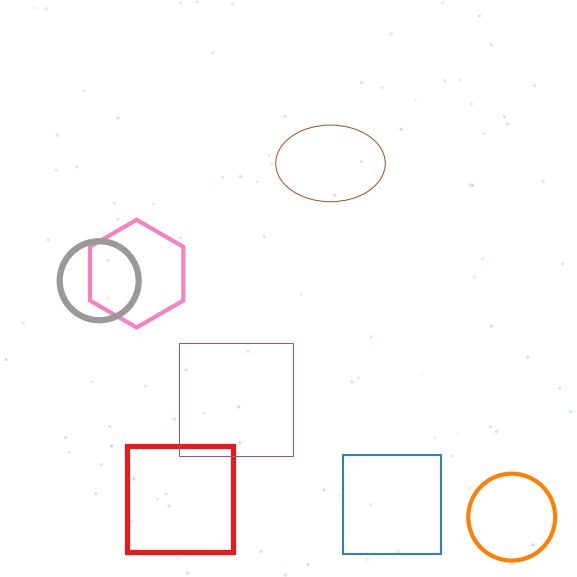[{"shape": "square", "thickness": 2.5, "radius": 0.46, "center": [0.312, 0.135]}, {"shape": "square", "thickness": 1, "radius": 0.43, "center": [0.679, 0.126]}, {"shape": "square", "thickness": 0.5, "radius": 0.49, "center": [0.409, 0.307]}, {"shape": "circle", "thickness": 2, "radius": 0.38, "center": [0.886, 0.104]}, {"shape": "oval", "thickness": 0.5, "radius": 0.47, "center": [0.572, 0.716]}, {"shape": "hexagon", "thickness": 2, "radius": 0.47, "center": [0.237, 0.525]}, {"shape": "circle", "thickness": 3, "radius": 0.34, "center": [0.172, 0.513]}]